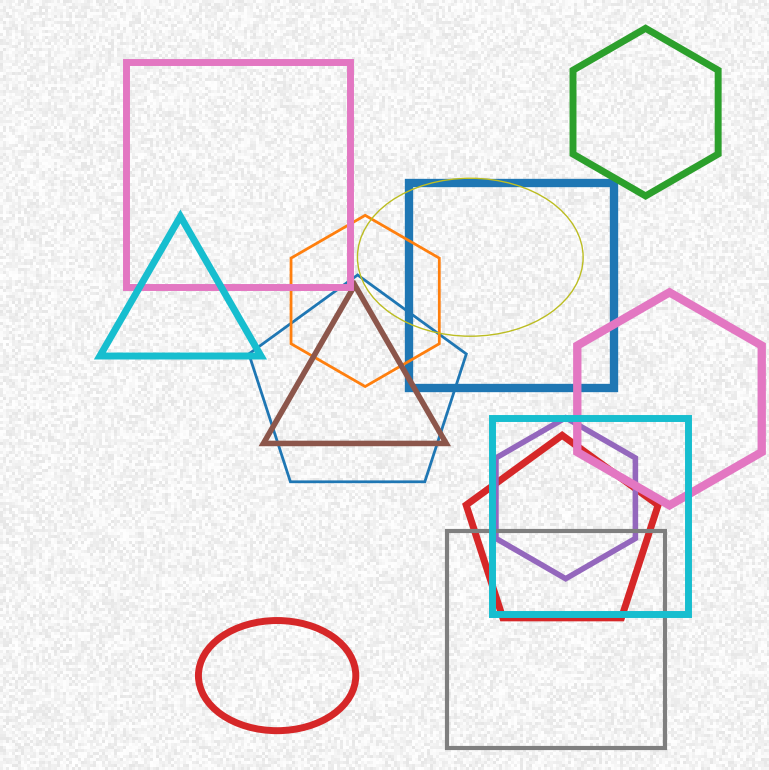[{"shape": "square", "thickness": 3, "radius": 0.67, "center": [0.664, 0.629]}, {"shape": "pentagon", "thickness": 1, "radius": 0.74, "center": [0.464, 0.494]}, {"shape": "hexagon", "thickness": 1, "radius": 0.56, "center": [0.474, 0.609]}, {"shape": "hexagon", "thickness": 2.5, "radius": 0.54, "center": [0.838, 0.854]}, {"shape": "pentagon", "thickness": 2.5, "radius": 0.66, "center": [0.73, 0.304]}, {"shape": "oval", "thickness": 2.5, "radius": 0.51, "center": [0.36, 0.123]}, {"shape": "hexagon", "thickness": 2, "radius": 0.52, "center": [0.735, 0.353]}, {"shape": "triangle", "thickness": 2, "radius": 0.69, "center": [0.461, 0.493]}, {"shape": "hexagon", "thickness": 3, "radius": 0.69, "center": [0.869, 0.482]}, {"shape": "square", "thickness": 2.5, "radius": 0.73, "center": [0.309, 0.773]}, {"shape": "square", "thickness": 1.5, "radius": 0.71, "center": [0.722, 0.169]}, {"shape": "oval", "thickness": 0.5, "radius": 0.73, "center": [0.611, 0.666]}, {"shape": "triangle", "thickness": 2.5, "radius": 0.6, "center": [0.234, 0.598]}, {"shape": "square", "thickness": 2.5, "radius": 0.64, "center": [0.766, 0.33]}]